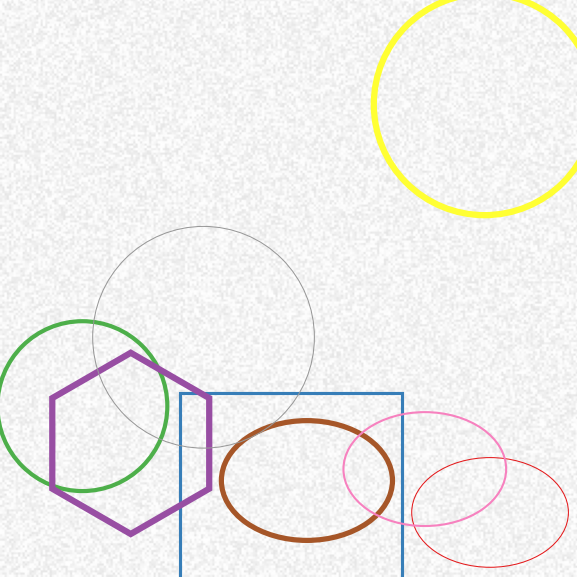[{"shape": "oval", "thickness": 0.5, "radius": 0.68, "center": [0.849, 0.112]}, {"shape": "square", "thickness": 1.5, "radius": 0.96, "center": [0.504, 0.125]}, {"shape": "circle", "thickness": 2, "radius": 0.74, "center": [0.143, 0.296]}, {"shape": "hexagon", "thickness": 3, "radius": 0.78, "center": [0.226, 0.231]}, {"shape": "circle", "thickness": 3, "radius": 0.96, "center": [0.839, 0.818]}, {"shape": "oval", "thickness": 2.5, "radius": 0.74, "center": [0.531, 0.167]}, {"shape": "oval", "thickness": 1, "radius": 0.7, "center": [0.736, 0.187]}, {"shape": "circle", "thickness": 0.5, "radius": 0.96, "center": [0.352, 0.415]}]